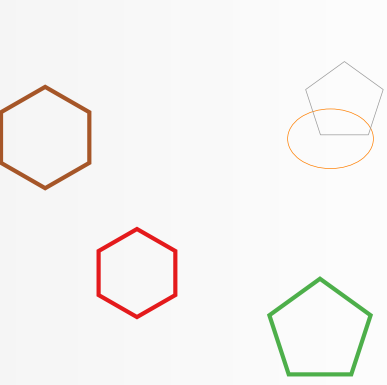[{"shape": "hexagon", "thickness": 3, "radius": 0.57, "center": [0.353, 0.291]}, {"shape": "pentagon", "thickness": 3, "radius": 0.69, "center": [0.826, 0.139]}, {"shape": "oval", "thickness": 0.5, "radius": 0.55, "center": [0.853, 0.64]}, {"shape": "hexagon", "thickness": 3, "radius": 0.66, "center": [0.117, 0.643]}, {"shape": "pentagon", "thickness": 0.5, "radius": 0.53, "center": [0.889, 0.735]}]